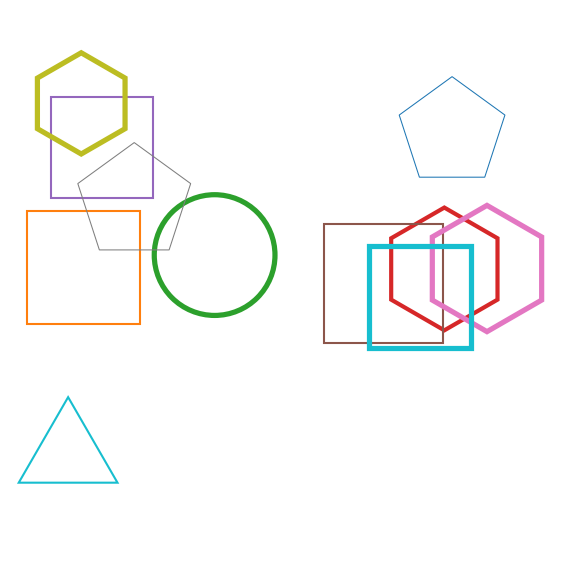[{"shape": "pentagon", "thickness": 0.5, "radius": 0.48, "center": [0.783, 0.77]}, {"shape": "square", "thickness": 1, "radius": 0.49, "center": [0.144, 0.536]}, {"shape": "circle", "thickness": 2.5, "radius": 0.52, "center": [0.372, 0.557]}, {"shape": "hexagon", "thickness": 2, "radius": 0.53, "center": [0.769, 0.533]}, {"shape": "square", "thickness": 1, "radius": 0.44, "center": [0.177, 0.743]}, {"shape": "square", "thickness": 1, "radius": 0.52, "center": [0.665, 0.508]}, {"shape": "hexagon", "thickness": 2.5, "radius": 0.55, "center": [0.843, 0.534]}, {"shape": "pentagon", "thickness": 0.5, "radius": 0.51, "center": [0.232, 0.649]}, {"shape": "hexagon", "thickness": 2.5, "radius": 0.44, "center": [0.141, 0.82]}, {"shape": "square", "thickness": 2.5, "radius": 0.44, "center": [0.728, 0.485]}, {"shape": "triangle", "thickness": 1, "radius": 0.49, "center": [0.118, 0.213]}]